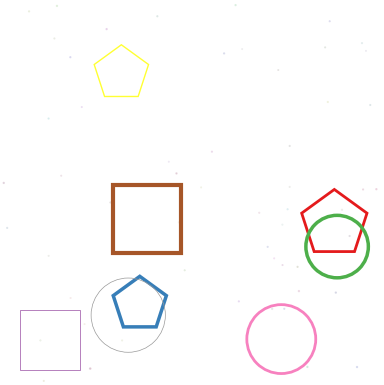[{"shape": "pentagon", "thickness": 2, "radius": 0.45, "center": [0.868, 0.419]}, {"shape": "pentagon", "thickness": 2.5, "radius": 0.36, "center": [0.363, 0.21]}, {"shape": "circle", "thickness": 2.5, "radius": 0.41, "center": [0.876, 0.36]}, {"shape": "square", "thickness": 0.5, "radius": 0.39, "center": [0.13, 0.117]}, {"shape": "pentagon", "thickness": 1, "radius": 0.37, "center": [0.315, 0.809]}, {"shape": "square", "thickness": 3, "radius": 0.44, "center": [0.382, 0.431]}, {"shape": "circle", "thickness": 2, "radius": 0.45, "center": [0.731, 0.119]}, {"shape": "circle", "thickness": 0.5, "radius": 0.48, "center": [0.333, 0.181]}]